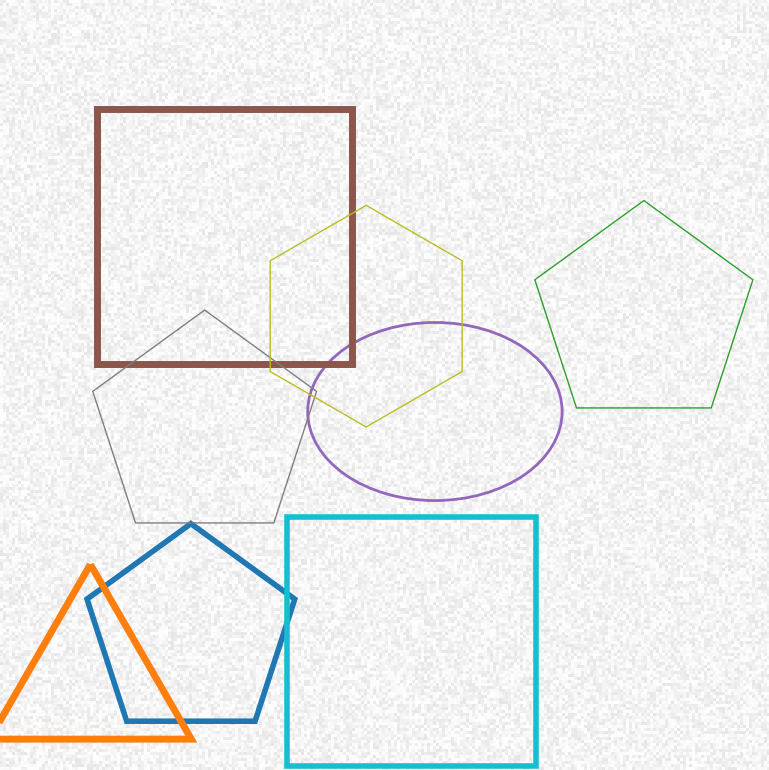[{"shape": "pentagon", "thickness": 2, "radius": 0.71, "center": [0.248, 0.178]}, {"shape": "triangle", "thickness": 2.5, "radius": 0.76, "center": [0.117, 0.116]}, {"shape": "pentagon", "thickness": 0.5, "radius": 0.74, "center": [0.836, 0.591]}, {"shape": "oval", "thickness": 1, "radius": 0.83, "center": [0.565, 0.466]}, {"shape": "square", "thickness": 2.5, "radius": 0.83, "center": [0.291, 0.693]}, {"shape": "pentagon", "thickness": 0.5, "radius": 0.76, "center": [0.266, 0.445]}, {"shape": "hexagon", "thickness": 0.5, "radius": 0.72, "center": [0.476, 0.589]}, {"shape": "square", "thickness": 2, "radius": 0.81, "center": [0.534, 0.167]}]